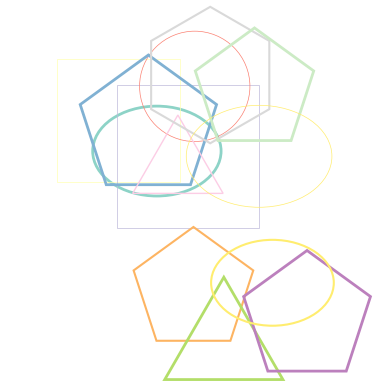[{"shape": "oval", "thickness": 2, "radius": 0.83, "center": [0.407, 0.608]}, {"shape": "square", "thickness": 0.5, "radius": 0.8, "center": [0.307, 0.688]}, {"shape": "square", "thickness": 0.5, "radius": 0.92, "center": [0.487, 0.594]}, {"shape": "circle", "thickness": 0.5, "radius": 0.72, "center": [0.506, 0.776]}, {"shape": "pentagon", "thickness": 2, "radius": 0.93, "center": [0.385, 0.671]}, {"shape": "pentagon", "thickness": 1.5, "radius": 0.82, "center": [0.502, 0.247]}, {"shape": "triangle", "thickness": 2, "radius": 0.89, "center": [0.581, 0.103]}, {"shape": "triangle", "thickness": 1, "radius": 0.68, "center": [0.462, 0.566]}, {"shape": "hexagon", "thickness": 1.5, "radius": 0.89, "center": [0.546, 0.805]}, {"shape": "pentagon", "thickness": 2, "radius": 0.87, "center": [0.798, 0.176]}, {"shape": "pentagon", "thickness": 2, "radius": 0.81, "center": [0.661, 0.766]}, {"shape": "oval", "thickness": 1.5, "radius": 0.8, "center": [0.708, 0.266]}, {"shape": "oval", "thickness": 0.5, "radius": 0.95, "center": [0.673, 0.594]}]